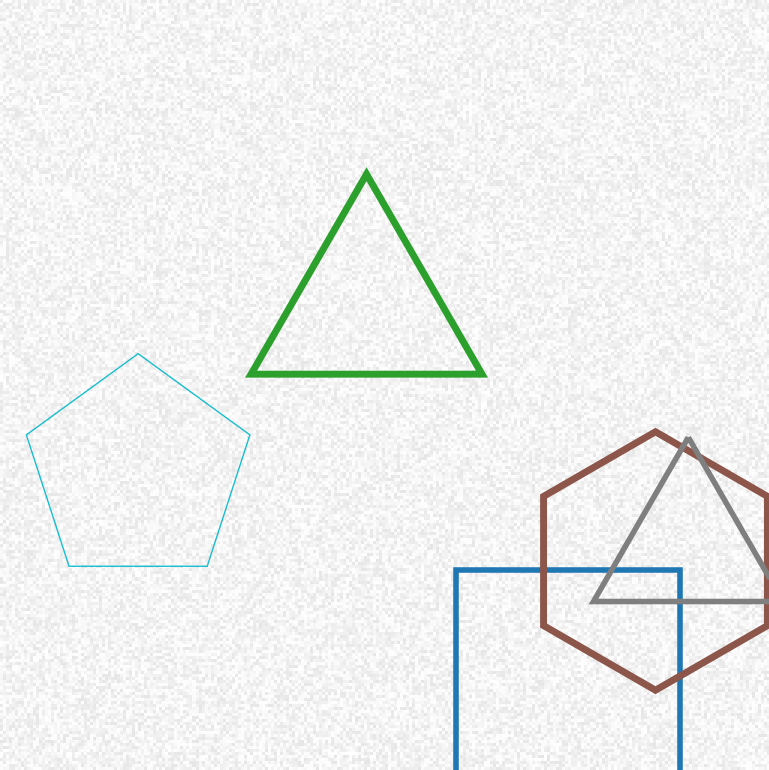[{"shape": "square", "thickness": 2, "radius": 0.73, "center": [0.738, 0.114]}, {"shape": "triangle", "thickness": 2.5, "radius": 0.87, "center": [0.476, 0.601]}, {"shape": "hexagon", "thickness": 2.5, "radius": 0.84, "center": [0.851, 0.271]}, {"shape": "triangle", "thickness": 2, "radius": 0.71, "center": [0.894, 0.29]}, {"shape": "pentagon", "thickness": 0.5, "radius": 0.76, "center": [0.179, 0.388]}]